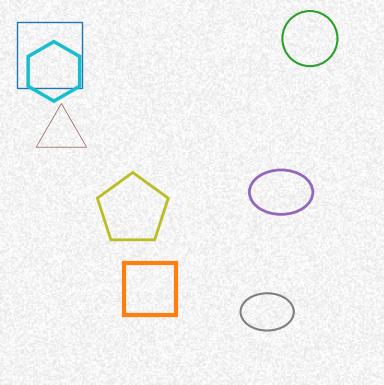[{"shape": "square", "thickness": 1, "radius": 0.42, "center": [0.13, 0.857]}, {"shape": "square", "thickness": 3, "radius": 0.34, "center": [0.39, 0.25]}, {"shape": "circle", "thickness": 1.5, "radius": 0.36, "center": [0.805, 0.9]}, {"shape": "oval", "thickness": 2, "radius": 0.41, "center": [0.73, 0.501]}, {"shape": "triangle", "thickness": 0.5, "radius": 0.38, "center": [0.159, 0.656]}, {"shape": "oval", "thickness": 1.5, "radius": 0.35, "center": [0.694, 0.19]}, {"shape": "pentagon", "thickness": 2, "radius": 0.48, "center": [0.345, 0.455]}, {"shape": "hexagon", "thickness": 2.5, "radius": 0.39, "center": [0.14, 0.815]}]